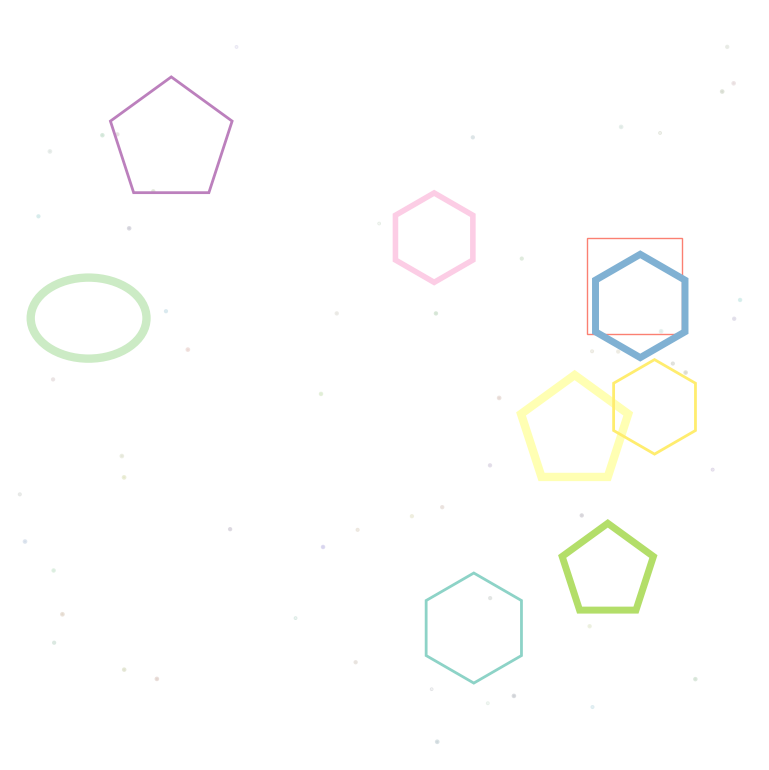[{"shape": "hexagon", "thickness": 1, "radius": 0.36, "center": [0.615, 0.184]}, {"shape": "pentagon", "thickness": 3, "radius": 0.37, "center": [0.746, 0.44]}, {"shape": "square", "thickness": 0.5, "radius": 0.31, "center": [0.824, 0.628]}, {"shape": "hexagon", "thickness": 2.5, "radius": 0.34, "center": [0.831, 0.603]}, {"shape": "pentagon", "thickness": 2.5, "radius": 0.31, "center": [0.789, 0.258]}, {"shape": "hexagon", "thickness": 2, "radius": 0.29, "center": [0.564, 0.691]}, {"shape": "pentagon", "thickness": 1, "radius": 0.42, "center": [0.222, 0.817]}, {"shape": "oval", "thickness": 3, "radius": 0.38, "center": [0.115, 0.587]}, {"shape": "hexagon", "thickness": 1, "radius": 0.31, "center": [0.85, 0.472]}]